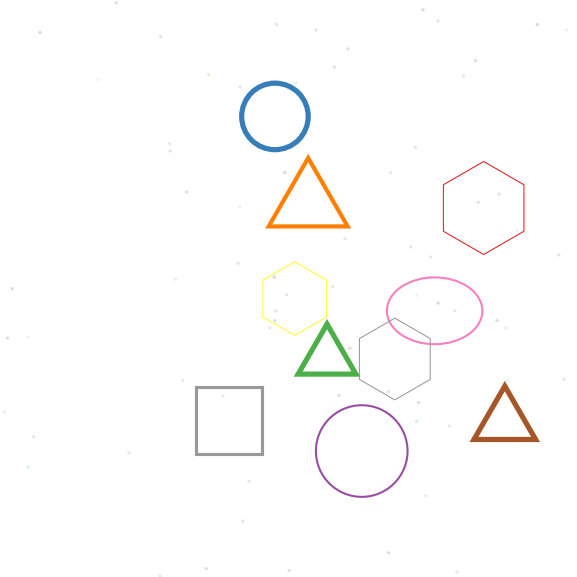[{"shape": "hexagon", "thickness": 0.5, "radius": 0.4, "center": [0.838, 0.639]}, {"shape": "circle", "thickness": 2.5, "radius": 0.29, "center": [0.476, 0.798]}, {"shape": "triangle", "thickness": 2.5, "radius": 0.29, "center": [0.566, 0.38]}, {"shape": "circle", "thickness": 1, "radius": 0.4, "center": [0.626, 0.218]}, {"shape": "triangle", "thickness": 2, "radius": 0.4, "center": [0.534, 0.647]}, {"shape": "hexagon", "thickness": 0.5, "radius": 0.32, "center": [0.51, 0.482]}, {"shape": "triangle", "thickness": 2.5, "radius": 0.31, "center": [0.874, 0.269]}, {"shape": "oval", "thickness": 1, "radius": 0.41, "center": [0.753, 0.461]}, {"shape": "hexagon", "thickness": 0.5, "radius": 0.35, "center": [0.684, 0.377]}, {"shape": "square", "thickness": 1.5, "radius": 0.29, "center": [0.397, 0.271]}]